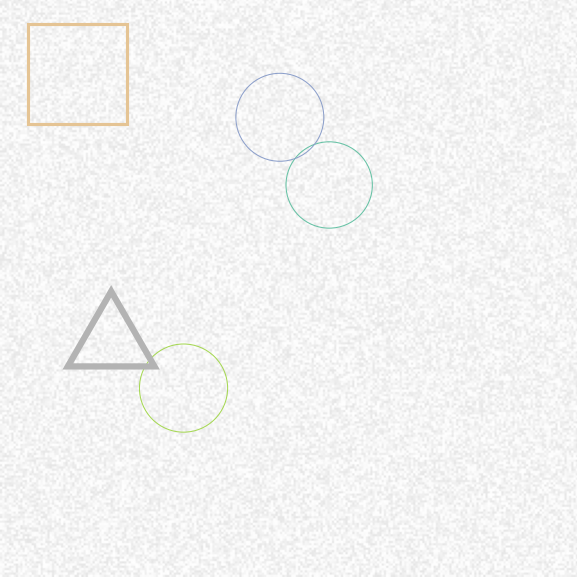[{"shape": "circle", "thickness": 0.5, "radius": 0.37, "center": [0.57, 0.679]}, {"shape": "circle", "thickness": 0.5, "radius": 0.38, "center": [0.485, 0.796]}, {"shape": "circle", "thickness": 0.5, "radius": 0.38, "center": [0.318, 0.327]}, {"shape": "square", "thickness": 1.5, "radius": 0.43, "center": [0.134, 0.871]}, {"shape": "triangle", "thickness": 3, "radius": 0.43, "center": [0.192, 0.408]}]